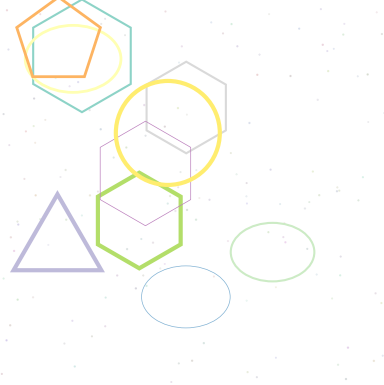[{"shape": "hexagon", "thickness": 1.5, "radius": 0.73, "center": [0.213, 0.855]}, {"shape": "oval", "thickness": 2, "radius": 0.62, "center": [0.19, 0.847]}, {"shape": "triangle", "thickness": 3, "radius": 0.66, "center": [0.149, 0.364]}, {"shape": "oval", "thickness": 0.5, "radius": 0.58, "center": [0.483, 0.229]}, {"shape": "pentagon", "thickness": 2, "radius": 0.57, "center": [0.152, 0.893]}, {"shape": "hexagon", "thickness": 3, "radius": 0.62, "center": [0.362, 0.427]}, {"shape": "hexagon", "thickness": 1.5, "radius": 0.59, "center": [0.484, 0.721]}, {"shape": "hexagon", "thickness": 0.5, "radius": 0.68, "center": [0.378, 0.549]}, {"shape": "oval", "thickness": 1.5, "radius": 0.54, "center": [0.708, 0.345]}, {"shape": "circle", "thickness": 3, "radius": 0.68, "center": [0.436, 0.655]}]